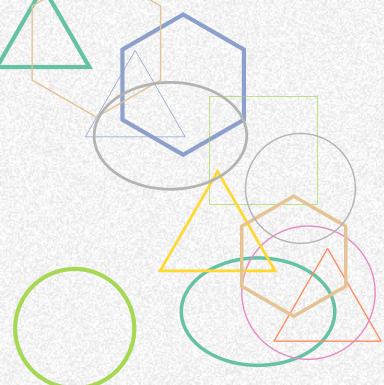[{"shape": "triangle", "thickness": 3, "radius": 0.69, "center": [0.112, 0.895]}, {"shape": "oval", "thickness": 2.5, "radius": 1.0, "center": [0.67, 0.191]}, {"shape": "triangle", "thickness": 1, "radius": 0.8, "center": [0.851, 0.194]}, {"shape": "triangle", "thickness": 0.5, "radius": 0.75, "center": [0.351, 0.719]}, {"shape": "hexagon", "thickness": 3, "radius": 0.91, "center": [0.476, 0.78]}, {"shape": "circle", "thickness": 1, "radius": 0.87, "center": [0.801, 0.24]}, {"shape": "square", "thickness": 0.5, "radius": 0.7, "center": [0.683, 0.611]}, {"shape": "circle", "thickness": 3, "radius": 0.77, "center": [0.194, 0.147]}, {"shape": "triangle", "thickness": 2, "radius": 0.86, "center": [0.565, 0.383]}, {"shape": "hexagon", "thickness": 2.5, "radius": 0.78, "center": [0.763, 0.334]}, {"shape": "hexagon", "thickness": 1, "radius": 0.96, "center": [0.25, 0.888]}, {"shape": "circle", "thickness": 1, "radius": 0.71, "center": [0.78, 0.511]}, {"shape": "oval", "thickness": 2, "radius": 0.99, "center": [0.443, 0.647]}]